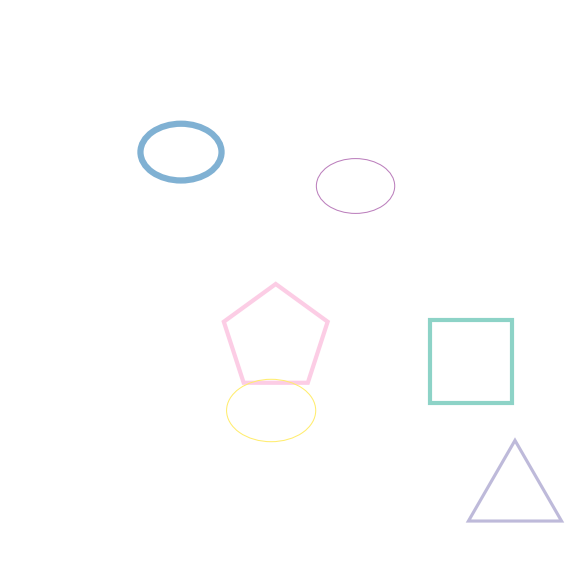[{"shape": "square", "thickness": 2, "radius": 0.36, "center": [0.816, 0.373]}, {"shape": "triangle", "thickness": 1.5, "radius": 0.47, "center": [0.892, 0.143]}, {"shape": "oval", "thickness": 3, "radius": 0.35, "center": [0.313, 0.736]}, {"shape": "pentagon", "thickness": 2, "radius": 0.47, "center": [0.477, 0.413]}, {"shape": "oval", "thickness": 0.5, "radius": 0.34, "center": [0.616, 0.677]}, {"shape": "oval", "thickness": 0.5, "radius": 0.39, "center": [0.47, 0.288]}]